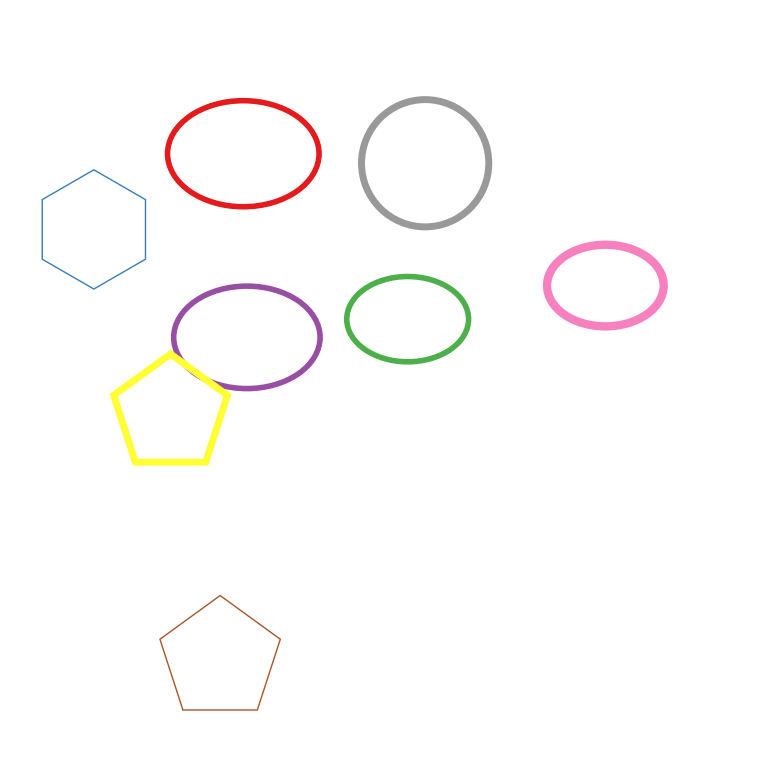[{"shape": "oval", "thickness": 2, "radius": 0.49, "center": [0.316, 0.8]}, {"shape": "hexagon", "thickness": 0.5, "radius": 0.39, "center": [0.122, 0.702]}, {"shape": "oval", "thickness": 2, "radius": 0.4, "center": [0.529, 0.586]}, {"shape": "oval", "thickness": 2, "radius": 0.48, "center": [0.321, 0.562]}, {"shape": "pentagon", "thickness": 2.5, "radius": 0.39, "center": [0.221, 0.463]}, {"shape": "pentagon", "thickness": 0.5, "radius": 0.41, "center": [0.286, 0.144]}, {"shape": "oval", "thickness": 3, "radius": 0.38, "center": [0.786, 0.629]}, {"shape": "circle", "thickness": 2.5, "radius": 0.41, "center": [0.552, 0.788]}]